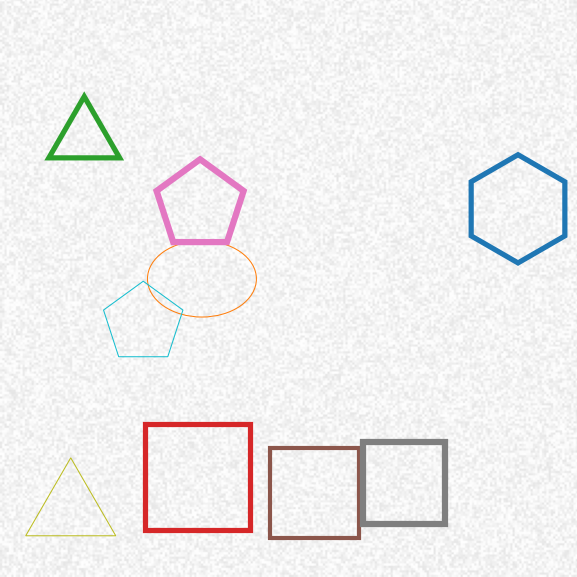[{"shape": "hexagon", "thickness": 2.5, "radius": 0.47, "center": [0.897, 0.638]}, {"shape": "oval", "thickness": 0.5, "radius": 0.47, "center": [0.35, 0.516]}, {"shape": "triangle", "thickness": 2.5, "radius": 0.35, "center": [0.146, 0.761]}, {"shape": "square", "thickness": 2.5, "radius": 0.46, "center": [0.342, 0.173]}, {"shape": "square", "thickness": 2, "radius": 0.39, "center": [0.544, 0.145]}, {"shape": "pentagon", "thickness": 3, "radius": 0.4, "center": [0.346, 0.644]}, {"shape": "square", "thickness": 3, "radius": 0.35, "center": [0.699, 0.162]}, {"shape": "triangle", "thickness": 0.5, "radius": 0.45, "center": [0.122, 0.116]}, {"shape": "pentagon", "thickness": 0.5, "radius": 0.36, "center": [0.248, 0.44]}]